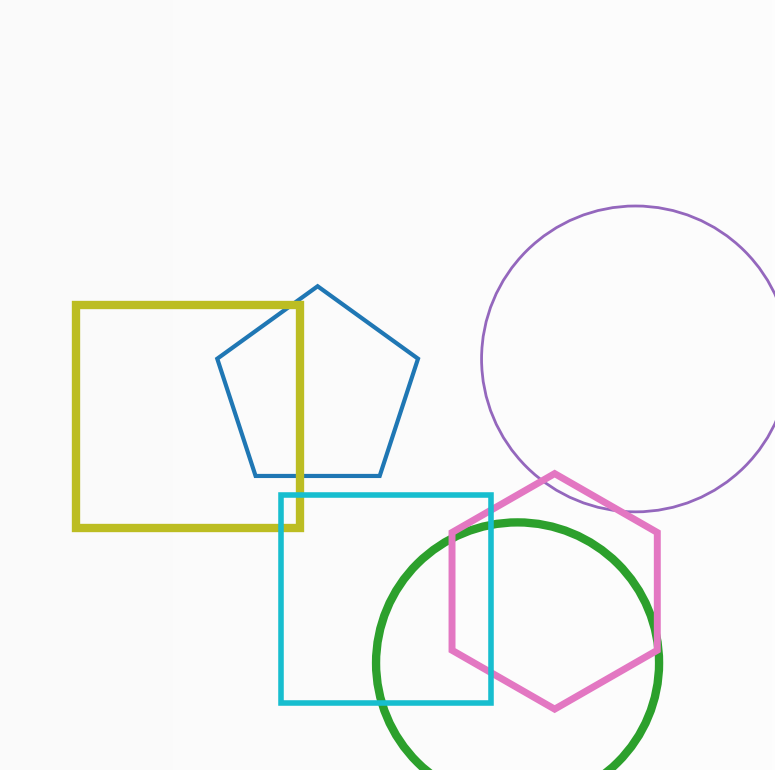[{"shape": "pentagon", "thickness": 1.5, "radius": 0.68, "center": [0.41, 0.492]}, {"shape": "circle", "thickness": 3, "radius": 0.91, "center": [0.668, 0.139]}, {"shape": "circle", "thickness": 1, "radius": 0.99, "center": [0.82, 0.534]}, {"shape": "hexagon", "thickness": 2.5, "radius": 0.76, "center": [0.716, 0.232]}, {"shape": "square", "thickness": 3, "radius": 0.72, "center": [0.242, 0.459]}, {"shape": "square", "thickness": 2, "radius": 0.68, "center": [0.498, 0.222]}]